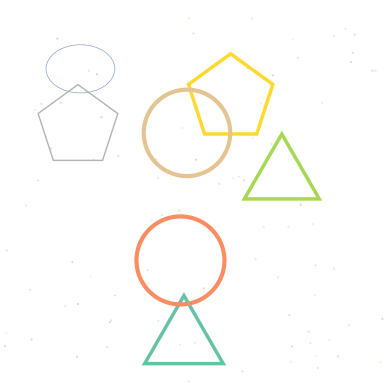[{"shape": "triangle", "thickness": 2.5, "radius": 0.59, "center": [0.478, 0.114]}, {"shape": "circle", "thickness": 3, "radius": 0.57, "center": [0.469, 0.324]}, {"shape": "oval", "thickness": 0.5, "radius": 0.45, "center": [0.209, 0.821]}, {"shape": "triangle", "thickness": 2.5, "radius": 0.56, "center": [0.732, 0.539]}, {"shape": "pentagon", "thickness": 2.5, "radius": 0.58, "center": [0.599, 0.745]}, {"shape": "circle", "thickness": 3, "radius": 0.56, "center": [0.486, 0.655]}, {"shape": "pentagon", "thickness": 1, "radius": 0.54, "center": [0.202, 0.671]}]